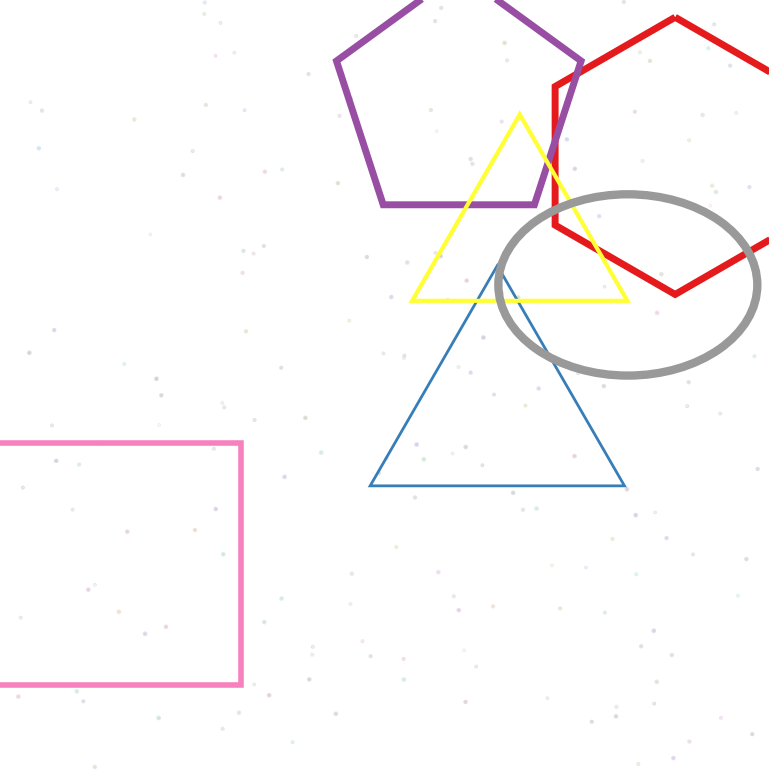[{"shape": "hexagon", "thickness": 2.5, "radius": 0.9, "center": [0.877, 0.798]}, {"shape": "triangle", "thickness": 1, "radius": 0.95, "center": [0.646, 0.464]}, {"shape": "pentagon", "thickness": 2.5, "radius": 0.84, "center": [0.596, 0.869]}, {"shape": "triangle", "thickness": 1.5, "radius": 0.81, "center": [0.675, 0.69]}, {"shape": "square", "thickness": 2, "radius": 0.79, "center": [0.156, 0.267]}, {"shape": "oval", "thickness": 3, "radius": 0.84, "center": [0.815, 0.63]}]